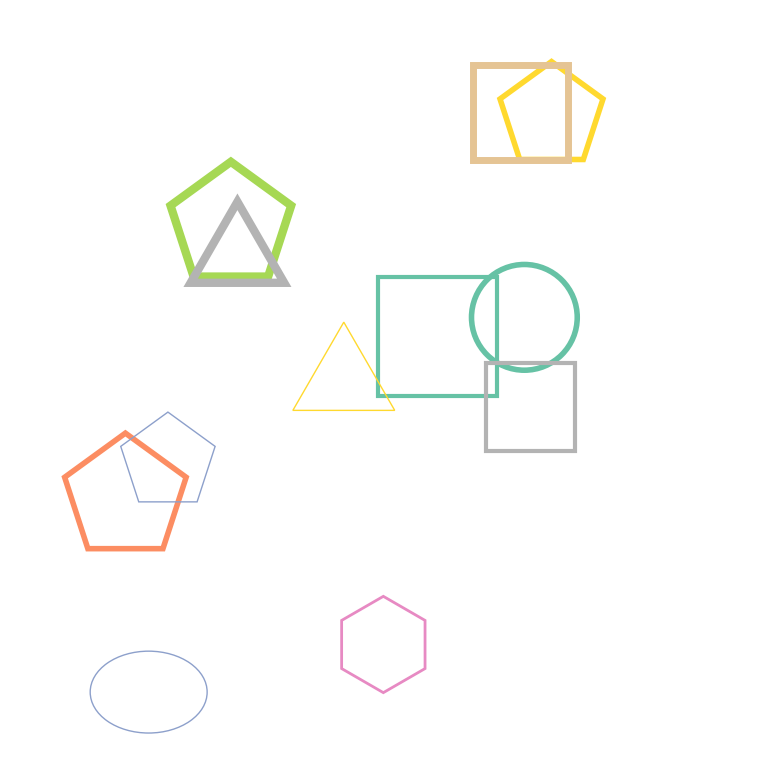[{"shape": "circle", "thickness": 2, "radius": 0.34, "center": [0.681, 0.588]}, {"shape": "square", "thickness": 1.5, "radius": 0.39, "center": [0.569, 0.563]}, {"shape": "pentagon", "thickness": 2, "radius": 0.41, "center": [0.163, 0.355]}, {"shape": "oval", "thickness": 0.5, "radius": 0.38, "center": [0.193, 0.101]}, {"shape": "pentagon", "thickness": 0.5, "radius": 0.32, "center": [0.218, 0.4]}, {"shape": "hexagon", "thickness": 1, "radius": 0.31, "center": [0.498, 0.163]}, {"shape": "pentagon", "thickness": 3, "radius": 0.41, "center": [0.3, 0.707]}, {"shape": "pentagon", "thickness": 2, "radius": 0.35, "center": [0.716, 0.85]}, {"shape": "triangle", "thickness": 0.5, "radius": 0.38, "center": [0.446, 0.505]}, {"shape": "square", "thickness": 2.5, "radius": 0.31, "center": [0.676, 0.854]}, {"shape": "square", "thickness": 1.5, "radius": 0.29, "center": [0.689, 0.471]}, {"shape": "triangle", "thickness": 3, "radius": 0.35, "center": [0.308, 0.668]}]